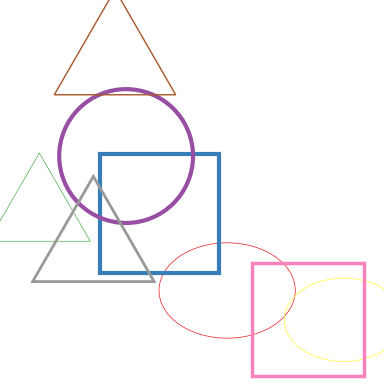[{"shape": "oval", "thickness": 0.5, "radius": 0.88, "center": [0.59, 0.245]}, {"shape": "square", "thickness": 3, "radius": 0.77, "center": [0.413, 0.446]}, {"shape": "triangle", "thickness": 0.5, "radius": 0.76, "center": [0.102, 0.45]}, {"shape": "circle", "thickness": 3, "radius": 0.87, "center": [0.328, 0.595]}, {"shape": "oval", "thickness": 0.5, "radius": 0.77, "center": [0.893, 0.169]}, {"shape": "triangle", "thickness": 1, "radius": 0.91, "center": [0.299, 0.845]}, {"shape": "square", "thickness": 2.5, "radius": 0.73, "center": [0.8, 0.17]}, {"shape": "triangle", "thickness": 2, "radius": 0.91, "center": [0.243, 0.36]}]